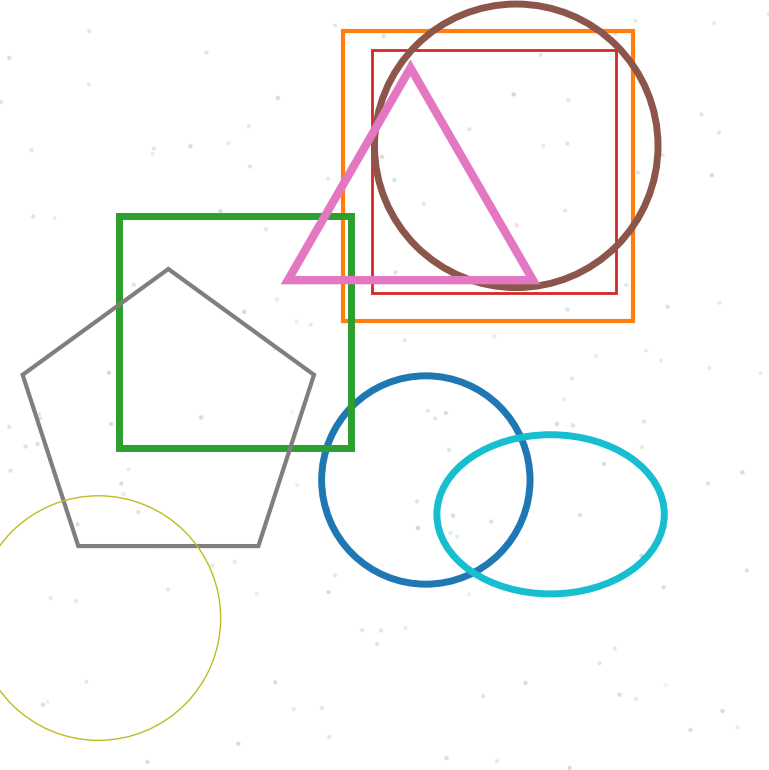[{"shape": "circle", "thickness": 2.5, "radius": 0.68, "center": [0.553, 0.377]}, {"shape": "square", "thickness": 1.5, "radius": 0.94, "center": [0.634, 0.771]}, {"shape": "square", "thickness": 2.5, "radius": 0.75, "center": [0.305, 0.569]}, {"shape": "square", "thickness": 1, "radius": 0.79, "center": [0.641, 0.777]}, {"shape": "circle", "thickness": 2.5, "radius": 0.92, "center": [0.67, 0.811]}, {"shape": "triangle", "thickness": 3, "radius": 0.92, "center": [0.533, 0.728]}, {"shape": "pentagon", "thickness": 1.5, "radius": 0.99, "center": [0.219, 0.452]}, {"shape": "circle", "thickness": 0.5, "radius": 0.79, "center": [0.128, 0.197]}, {"shape": "oval", "thickness": 2.5, "radius": 0.74, "center": [0.715, 0.332]}]